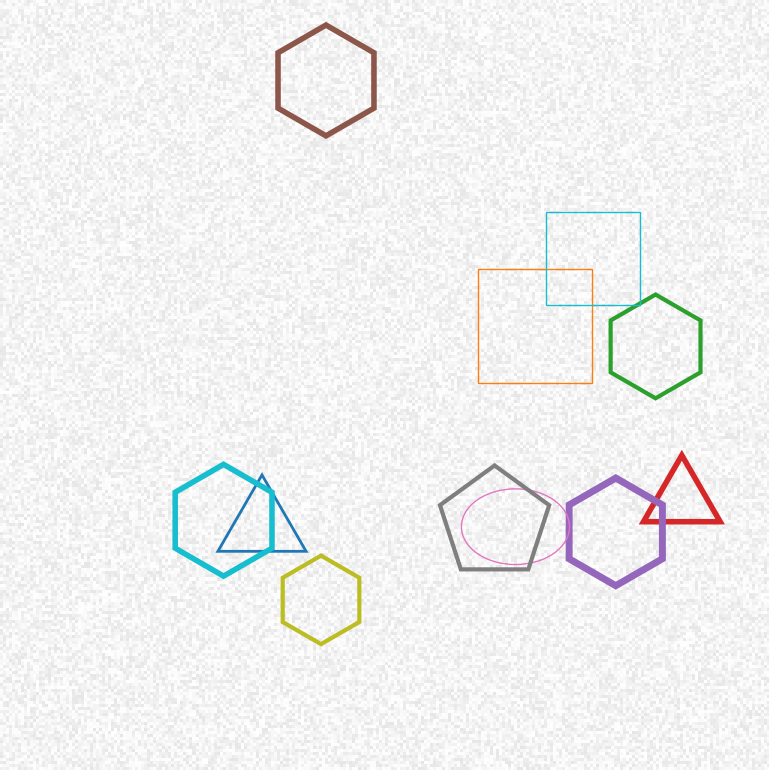[{"shape": "triangle", "thickness": 1, "radius": 0.33, "center": [0.34, 0.317]}, {"shape": "square", "thickness": 0.5, "radius": 0.37, "center": [0.694, 0.577]}, {"shape": "hexagon", "thickness": 1.5, "radius": 0.34, "center": [0.851, 0.55]}, {"shape": "triangle", "thickness": 2, "radius": 0.29, "center": [0.885, 0.351]}, {"shape": "hexagon", "thickness": 2.5, "radius": 0.35, "center": [0.8, 0.309]}, {"shape": "hexagon", "thickness": 2, "radius": 0.36, "center": [0.423, 0.896]}, {"shape": "oval", "thickness": 0.5, "radius": 0.35, "center": [0.669, 0.316]}, {"shape": "pentagon", "thickness": 1.5, "radius": 0.37, "center": [0.642, 0.321]}, {"shape": "hexagon", "thickness": 1.5, "radius": 0.29, "center": [0.417, 0.221]}, {"shape": "hexagon", "thickness": 2, "radius": 0.36, "center": [0.29, 0.324]}, {"shape": "square", "thickness": 0.5, "radius": 0.3, "center": [0.77, 0.664]}]